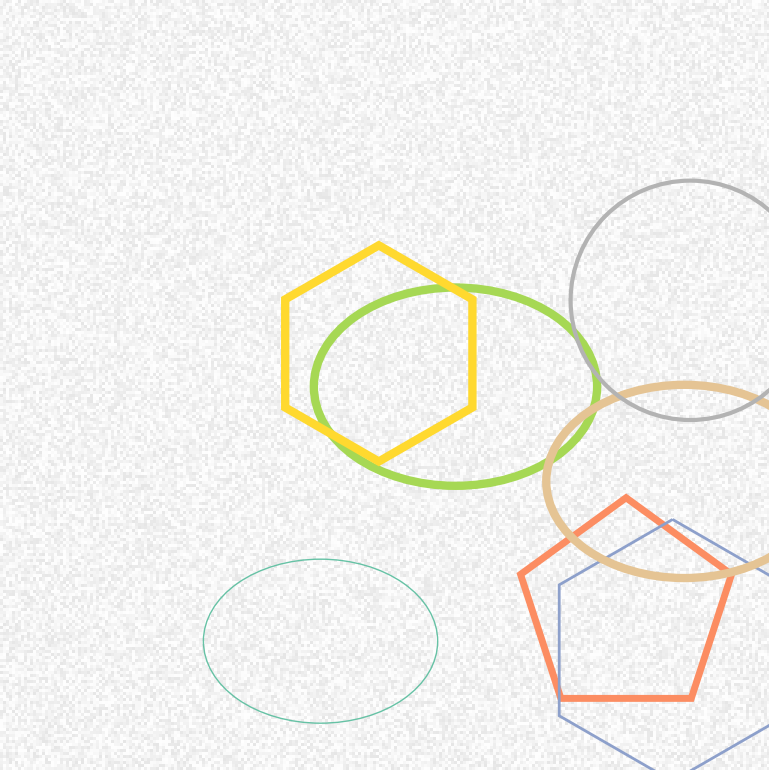[{"shape": "oval", "thickness": 0.5, "radius": 0.76, "center": [0.416, 0.167]}, {"shape": "pentagon", "thickness": 2.5, "radius": 0.72, "center": [0.813, 0.21]}, {"shape": "hexagon", "thickness": 1, "radius": 0.85, "center": [0.873, 0.155]}, {"shape": "oval", "thickness": 3, "radius": 0.92, "center": [0.592, 0.498]}, {"shape": "hexagon", "thickness": 3, "radius": 0.7, "center": [0.492, 0.541]}, {"shape": "oval", "thickness": 3, "radius": 0.9, "center": [0.889, 0.375]}, {"shape": "circle", "thickness": 1.5, "radius": 0.78, "center": [0.897, 0.61]}]